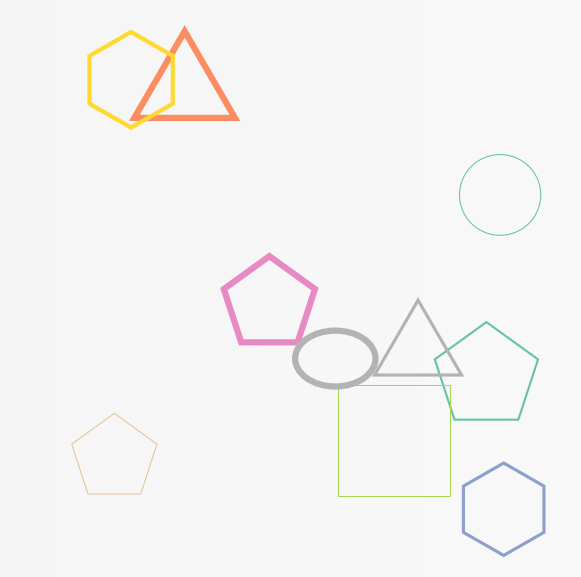[{"shape": "pentagon", "thickness": 1, "radius": 0.47, "center": [0.837, 0.348]}, {"shape": "circle", "thickness": 0.5, "radius": 0.35, "center": [0.86, 0.662]}, {"shape": "triangle", "thickness": 3, "radius": 0.5, "center": [0.318, 0.845]}, {"shape": "hexagon", "thickness": 1.5, "radius": 0.4, "center": [0.867, 0.117]}, {"shape": "pentagon", "thickness": 3, "radius": 0.41, "center": [0.463, 0.473]}, {"shape": "square", "thickness": 0.5, "radius": 0.48, "center": [0.678, 0.237]}, {"shape": "hexagon", "thickness": 2, "radius": 0.41, "center": [0.226, 0.861]}, {"shape": "pentagon", "thickness": 0.5, "radius": 0.39, "center": [0.197, 0.206]}, {"shape": "oval", "thickness": 3, "radius": 0.35, "center": [0.577, 0.378]}, {"shape": "triangle", "thickness": 1.5, "radius": 0.43, "center": [0.719, 0.393]}]